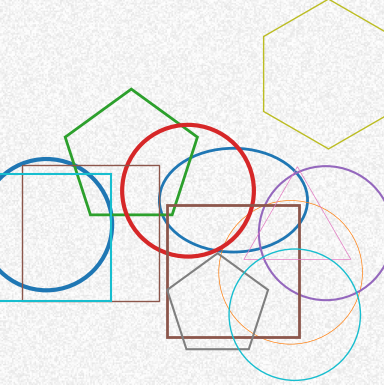[{"shape": "circle", "thickness": 3, "radius": 0.85, "center": [0.121, 0.416]}, {"shape": "oval", "thickness": 2, "radius": 0.96, "center": [0.606, 0.48]}, {"shape": "circle", "thickness": 0.5, "radius": 0.93, "center": [0.755, 0.293]}, {"shape": "pentagon", "thickness": 2, "radius": 0.9, "center": [0.341, 0.588]}, {"shape": "circle", "thickness": 3, "radius": 0.86, "center": [0.488, 0.505]}, {"shape": "circle", "thickness": 1.5, "radius": 0.87, "center": [0.847, 0.394]}, {"shape": "square", "thickness": 2, "radius": 0.86, "center": [0.605, 0.296]}, {"shape": "square", "thickness": 1, "radius": 0.88, "center": [0.235, 0.395]}, {"shape": "triangle", "thickness": 0.5, "radius": 0.8, "center": [0.772, 0.406]}, {"shape": "pentagon", "thickness": 1.5, "radius": 0.69, "center": [0.565, 0.204]}, {"shape": "hexagon", "thickness": 1, "radius": 0.97, "center": [0.853, 0.808]}, {"shape": "square", "thickness": 1.5, "radius": 0.83, "center": [0.124, 0.383]}, {"shape": "circle", "thickness": 1, "radius": 0.85, "center": [0.766, 0.183]}]